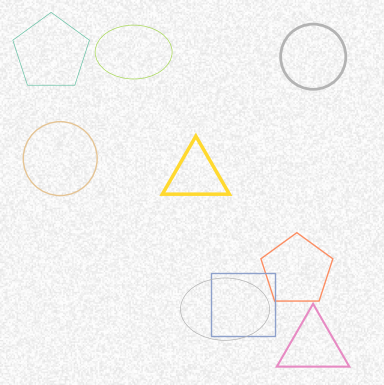[{"shape": "pentagon", "thickness": 0.5, "radius": 0.52, "center": [0.133, 0.863]}, {"shape": "pentagon", "thickness": 1, "radius": 0.49, "center": [0.771, 0.297]}, {"shape": "square", "thickness": 1, "radius": 0.41, "center": [0.631, 0.21]}, {"shape": "triangle", "thickness": 1.5, "radius": 0.54, "center": [0.813, 0.102]}, {"shape": "oval", "thickness": 0.5, "radius": 0.5, "center": [0.347, 0.865]}, {"shape": "triangle", "thickness": 2.5, "radius": 0.5, "center": [0.509, 0.546]}, {"shape": "circle", "thickness": 1, "radius": 0.48, "center": [0.156, 0.588]}, {"shape": "oval", "thickness": 0.5, "radius": 0.58, "center": [0.585, 0.197]}, {"shape": "circle", "thickness": 2, "radius": 0.42, "center": [0.814, 0.853]}]